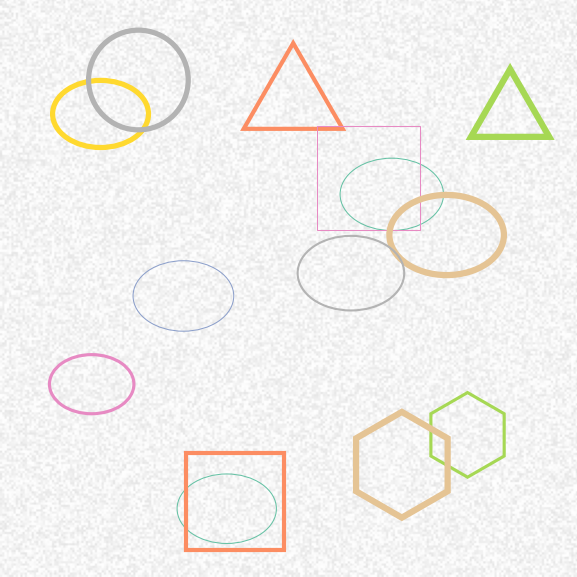[{"shape": "oval", "thickness": 0.5, "radius": 0.43, "center": [0.393, 0.118]}, {"shape": "oval", "thickness": 0.5, "radius": 0.45, "center": [0.678, 0.663]}, {"shape": "square", "thickness": 2, "radius": 0.42, "center": [0.406, 0.131]}, {"shape": "triangle", "thickness": 2, "radius": 0.49, "center": [0.508, 0.826]}, {"shape": "oval", "thickness": 0.5, "radius": 0.44, "center": [0.318, 0.487]}, {"shape": "oval", "thickness": 1.5, "radius": 0.37, "center": [0.159, 0.334]}, {"shape": "square", "thickness": 0.5, "radius": 0.45, "center": [0.638, 0.691]}, {"shape": "hexagon", "thickness": 1.5, "radius": 0.37, "center": [0.81, 0.246]}, {"shape": "triangle", "thickness": 3, "radius": 0.39, "center": [0.883, 0.801]}, {"shape": "oval", "thickness": 2.5, "radius": 0.42, "center": [0.174, 0.802]}, {"shape": "hexagon", "thickness": 3, "radius": 0.46, "center": [0.696, 0.194]}, {"shape": "oval", "thickness": 3, "radius": 0.5, "center": [0.773, 0.592]}, {"shape": "circle", "thickness": 2.5, "radius": 0.43, "center": [0.24, 0.861]}, {"shape": "oval", "thickness": 1, "radius": 0.46, "center": [0.608, 0.526]}]